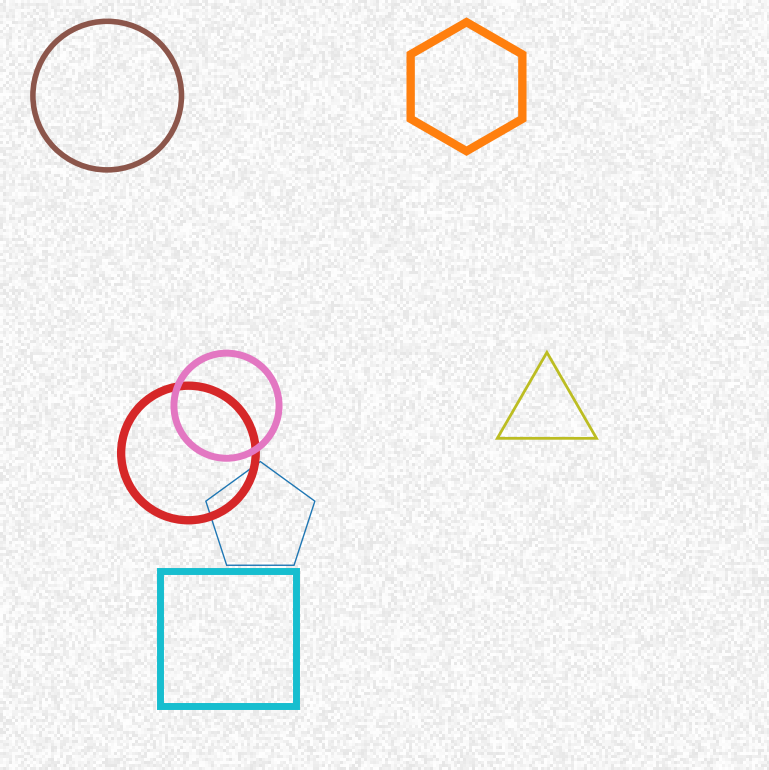[{"shape": "pentagon", "thickness": 0.5, "radius": 0.37, "center": [0.338, 0.326]}, {"shape": "hexagon", "thickness": 3, "radius": 0.42, "center": [0.606, 0.887]}, {"shape": "circle", "thickness": 3, "radius": 0.44, "center": [0.245, 0.412]}, {"shape": "circle", "thickness": 2, "radius": 0.48, "center": [0.139, 0.876]}, {"shape": "circle", "thickness": 2.5, "radius": 0.34, "center": [0.294, 0.473]}, {"shape": "triangle", "thickness": 1, "radius": 0.37, "center": [0.71, 0.468]}, {"shape": "square", "thickness": 2.5, "radius": 0.44, "center": [0.296, 0.17]}]